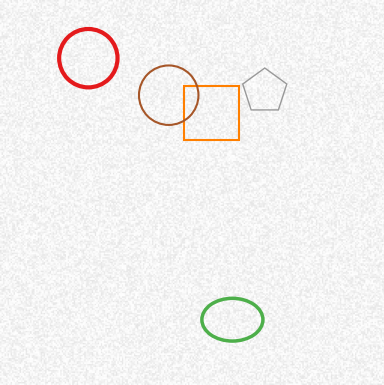[{"shape": "circle", "thickness": 3, "radius": 0.38, "center": [0.229, 0.849]}, {"shape": "oval", "thickness": 2.5, "radius": 0.4, "center": [0.604, 0.17]}, {"shape": "square", "thickness": 1.5, "radius": 0.36, "center": [0.549, 0.706]}, {"shape": "circle", "thickness": 1.5, "radius": 0.39, "center": [0.438, 0.753]}, {"shape": "pentagon", "thickness": 1, "radius": 0.3, "center": [0.688, 0.763]}]